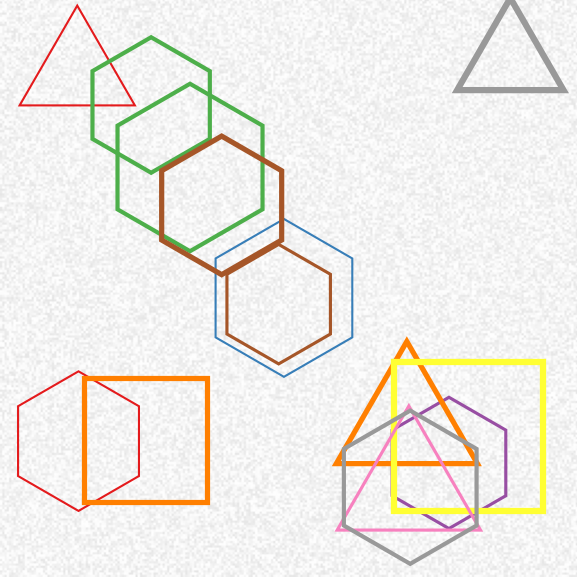[{"shape": "hexagon", "thickness": 1, "radius": 0.6, "center": [0.136, 0.235]}, {"shape": "triangle", "thickness": 1, "radius": 0.58, "center": [0.134, 0.874]}, {"shape": "hexagon", "thickness": 1, "radius": 0.68, "center": [0.492, 0.483]}, {"shape": "hexagon", "thickness": 2, "radius": 0.59, "center": [0.262, 0.817]}, {"shape": "hexagon", "thickness": 2, "radius": 0.72, "center": [0.329, 0.709]}, {"shape": "hexagon", "thickness": 1.5, "radius": 0.57, "center": [0.777, 0.198]}, {"shape": "triangle", "thickness": 2.5, "radius": 0.71, "center": [0.704, 0.267]}, {"shape": "square", "thickness": 2.5, "radius": 0.53, "center": [0.252, 0.237]}, {"shape": "square", "thickness": 3, "radius": 0.65, "center": [0.811, 0.243]}, {"shape": "hexagon", "thickness": 1.5, "radius": 0.52, "center": [0.483, 0.472]}, {"shape": "hexagon", "thickness": 2.5, "radius": 0.6, "center": [0.384, 0.643]}, {"shape": "triangle", "thickness": 1.5, "radius": 0.72, "center": [0.708, 0.153]}, {"shape": "triangle", "thickness": 3, "radius": 0.53, "center": [0.884, 0.896]}, {"shape": "hexagon", "thickness": 2, "radius": 0.66, "center": [0.71, 0.155]}]